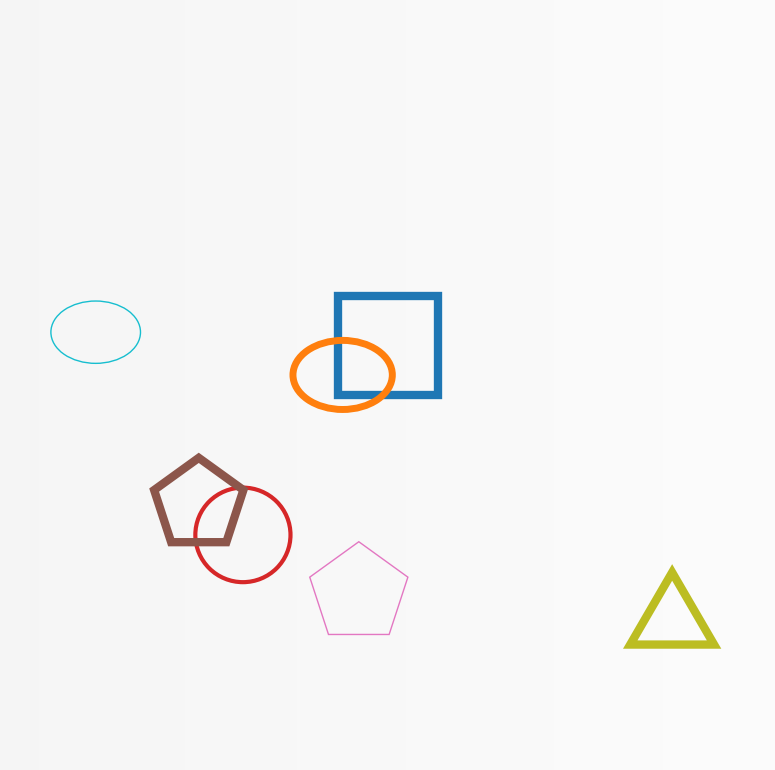[{"shape": "square", "thickness": 3, "radius": 0.32, "center": [0.501, 0.551]}, {"shape": "oval", "thickness": 2.5, "radius": 0.32, "center": [0.442, 0.513]}, {"shape": "circle", "thickness": 1.5, "radius": 0.31, "center": [0.313, 0.305]}, {"shape": "pentagon", "thickness": 3, "radius": 0.3, "center": [0.256, 0.345]}, {"shape": "pentagon", "thickness": 0.5, "radius": 0.33, "center": [0.463, 0.23]}, {"shape": "triangle", "thickness": 3, "radius": 0.31, "center": [0.867, 0.194]}, {"shape": "oval", "thickness": 0.5, "radius": 0.29, "center": [0.123, 0.569]}]